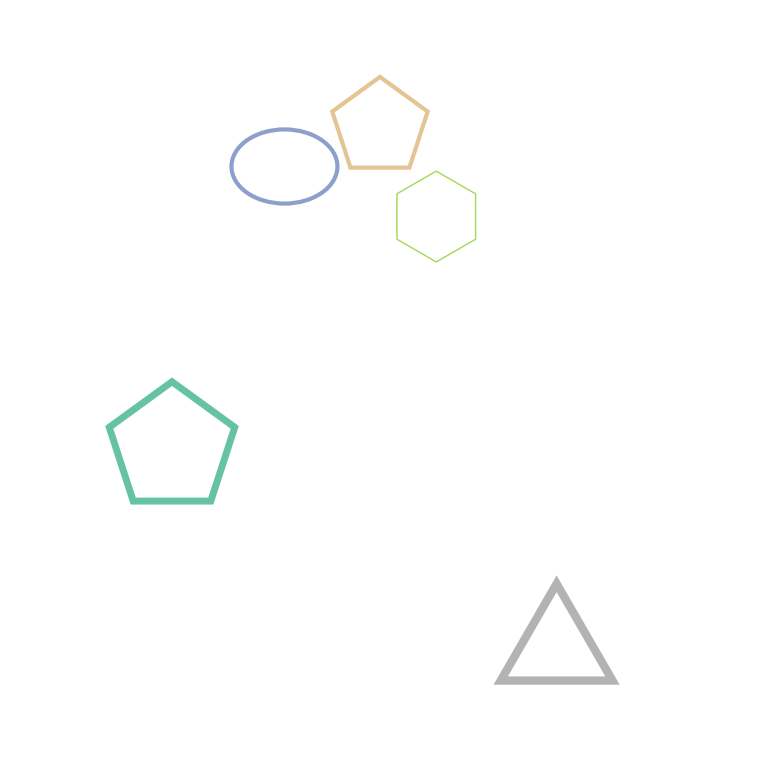[{"shape": "pentagon", "thickness": 2.5, "radius": 0.43, "center": [0.223, 0.419]}, {"shape": "oval", "thickness": 1.5, "radius": 0.34, "center": [0.369, 0.784]}, {"shape": "hexagon", "thickness": 0.5, "radius": 0.29, "center": [0.567, 0.719]}, {"shape": "pentagon", "thickness": 1.5, "radius": 0.33, "center": [0.493, 0.835]}, {"shape": "triangle", "thickness": 3, "radius": 0.42, "center": [0.723, 0.158]}]